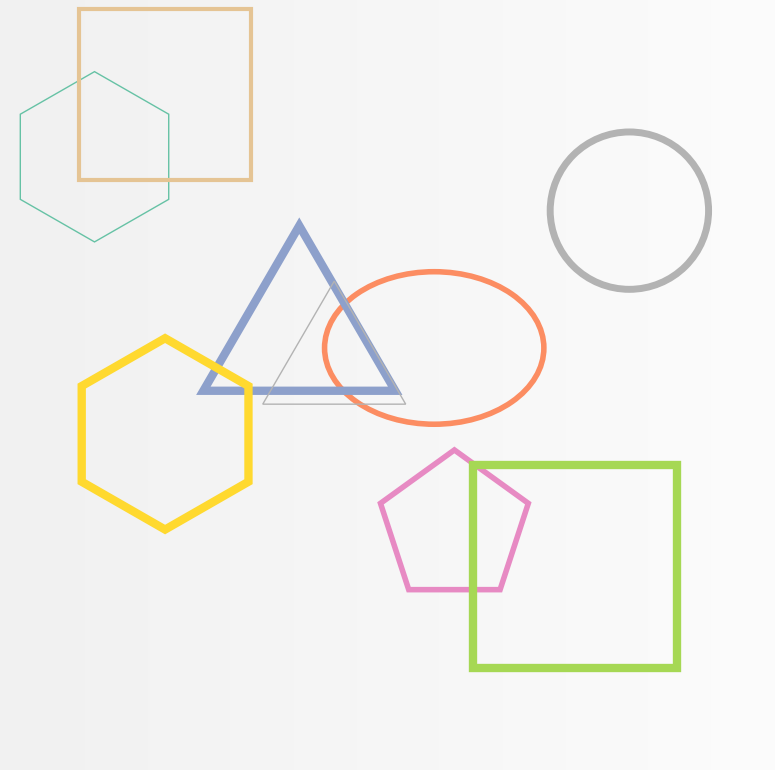[{"shape": "hexagon", "thickness": 0.5, "radius": 0.55, "center": [0.122, 0.796]}, {"shape": "oval", "thickness": 2, "radius": 0.71, "center": [0.56, 0.548]}, {"shape": "triangle", "thickness": 3, "radius": 0.71, "center": [0.386, 0.564]}, {"shape": "pentagon", "thickness": 2, "radius": 0.5, "center": [0.586, 0.315]}, {"shape": "square", "thickness": 3, "radius": 0.66, "center": [0.742, 0.264]}, {"shape": "hexagon", "thickness": 3, "radius": 0.62, "center": [0.213, 0.436]}, {"shape": "square", "thickness": 1.5, "radius": 0.55, "center": [0.213, 0.877]}, {"shape": "triangle", "thickness": 0.5, "radius": 0.53, "center": [0.431, 0.528]}, {"shape": "circle", "thickness": 2.5, "radius": 0.51, "center": [0.812, 0.726]}]